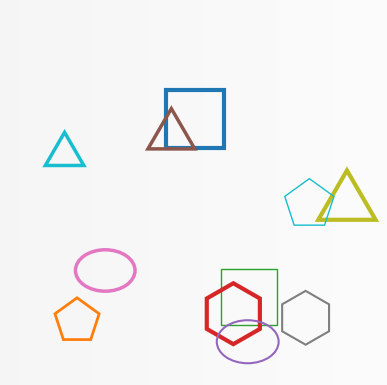[{"shape": "square", "thickness": 3, "radius": 0.38, "center": [0.502, 0.69]}, {"shape": "pentagon", "thickness": 2, "radius": 0.3, "center": [0.199, 0.166]}, {"shape": "square", "thickness": 1, "radius": 0.36, "center": [0.643, 0.228]}, {"shape": "hexagon", "thickness": 3, "radius": 0.4, "center": [0.602, 0.185]}, {"shape": "oval", "thickness": 1.5, "radius": 0.4, "center": [0.639, 0.112]}, {"shape": "triangle", "thickness": 2.5, "radius": 0.35, "center": [0.442, 0.648]}, {"shape": "oval", "thickness": 2.5, "radius": 0.38, "center": [0.272, 0.297]}, {"shape": "hexagon", "thickness": 1.5, "radius": 0.35, "center": [0.789, 0.175]}, {"shape": "triangle", "thickness": 3, "radius": 0.43, "center": [0.895, 0.472]}, {"shape": "pentagon", "thickness": 1, "radius": 0.33, "center": [0.798, 0.469]}, {"shape": "triangle", "thickness": 2.5, "radius": 0.29, "center": [0.167, 0.599]}]